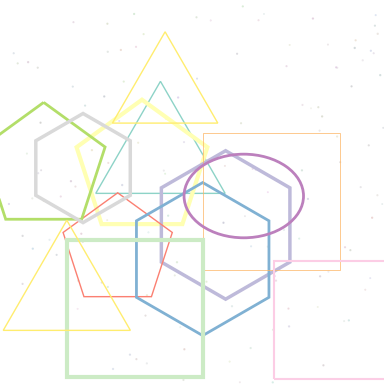[{"shape": "triangle", "thickness": 1, "radius": 0.97, "center": [0.417, 0.595]}, {"shape": "pentagon", "thickness": 3, "radius": 0.89, "center": [0.369, 0.562]}, {"shape": "hexagon", "thickness": 2.5, "radius": 0.96, "center": [0.586, 0.416]}, {"shape": "pentagon", "thickness": 1, "radius": 0.75, "center": [0.306, 0.35]}, {"shape": "hexagon", "thickness": 2, "radius": 0.99, "center": [0.527, 0.327]}, {"shape": "square", "thickness": 0.5, "radius": 0.89, "center": [0.706, 0.476]}, {"shape": "pentagon", "thickness": 2, "radius": 0.84, "center": [0.113, 0.566]}, {"shape": "square", "thickness": 1.5, "radius": 0.77, "center": [0.866, 0.168]}, {"shape": "hexagon", "thickness": 2.5, "radius": 0.71, "center": [0.216, 0.564]}, {"shape": "oval", "thickness": 2, "radius": 0.78, "center": [0.633, 0.491]}, {"shape": "square", "thickness": 3, "radius": 0.89, "center": [0.351, 0.199]}, {"shape": "triangle", "thickness": 1, "radius": 0.95, "center": [0.174, 0.237]}, {"shape": "triangle", "thickness": 1, "radius": 0.79, "center": [0.429, 0.759]}]